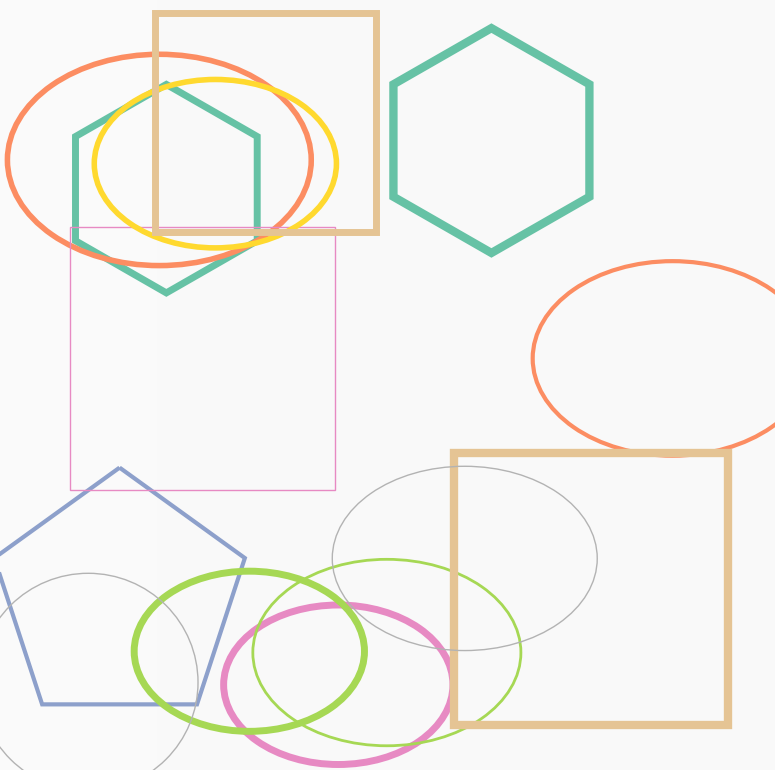[{"shape": "hexagon", "thickness": 3, "radius": 0.73, "center": [0.634, 0.817]}, {"shape": "hexagon", "thickness": 2.5, "radius": 0.68, "center": [0.215, 0.755]}, {"shape": "oval", "thickness": 2, "radius": 0.98, "center": [0.206, 0.792]}, {"shape": "oval", "thickness": 1.5, "radius": 0.9, "center": [0.868, 0.534]}, {"shape": "pentagon", "thickness": 1.5, "radius": 0.85, "center": [0.154, 0.223]}, {"shape": "square", "thickness": 0.5, "radius": 0.86, "center": [0.262, 0.535]}, {"shape": "oval", "thickness": 2.5, "radius": 0.74, "center": [0.437, 0.111]}, {"shape": "oval", "thickness": 2.5, "radius": 0.74, "center": [0.322, 0.154]}, {"shape": "oval", "thickness": 1, "radius": 0.86, "center": [0.499, 0.153]}, {"shape": "oval", "thickness": 2, "radius": 0.78, "center": [0.278, 0.787]}, {"shape": "square", "thickness": 3, "radius": 0.88, "center": [0.762, 0.235]}, {"shape": "square", "thickness": 2.5, "radius": 0.71, "center": [0.343, 0.841]}, {"shape": "circle", "thickness": 0.5, "radius": 0.71, "center": [0.114, 0.114]}, {"shape": "oval", "thickness": 0.5, "radius": 0.85, "center": [0.6, 0.275]}]